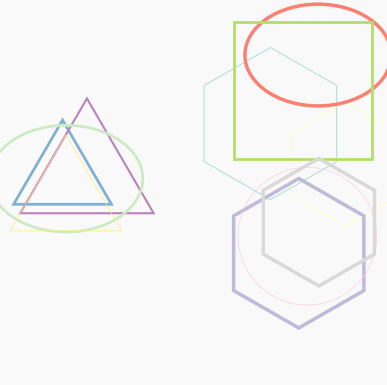[{"shape": "hexagon", "thickness": 0.5, "radius": 0.99, "center": [0.698, 0.679]}, {"shape": "hexagon", "thickness": 0.5, "radius": 0.81, "center": [0.891, 0.574]}, {"shape": "hexagon", "thickness": 2.5, "radius": 0.97, "center": [0.771, 0.342]}, {"shape": "oval", "thickness": 2.5, "radius": 0.94, "center": [0.821, 0.857]}, {"shape": "triangle", "thickness": 2, "radius": 0.73, "center": [0.161, 0.542]}, {"shape": "square", "thickness": 2, "radius": 0.89, "center": [0.781, 0.764]}, {"shape": "circle", "thickness": 0.5, "radius": 0.89, "center": [0.793, 0.386]}, {"shape": "hexagon", "thickness": 2.5, "radius": 0.83, "center": [0.823, 0.423]}, {"shape": "triangle", "thickness": 1.5, "radius": 0.99, "center": [0.224, 0.545]}, {"shape": "oval", "thickness": 2, "radius": 0.99, "center": [0.171, 0.536]}, {"shape": "triangle", "thickness": 0.5, "radius": 0.83, "center": [0.17, 0.483]}]